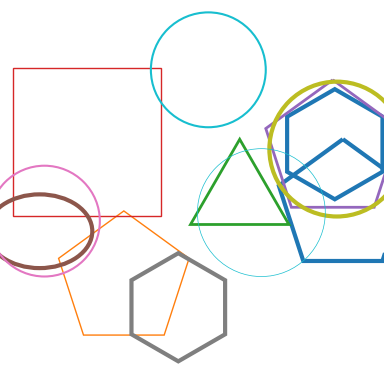[{"shape": "hexagon", "thickness": 3, "radius": 0.72, "center": [0.87, 0.625]}, {"shape": "pentagon", "thickness": 3, "radius": 0.87, "center": [0.891, 0.464]}, {"shape": "pentagon", "thickness": 1, "radius": 0.89, "center": [0.322, 0.274]}, {"shape": "triangle", "thickness": 2, "radius": 0.74, "center": [0.623, 0.491]}, {"shape": "square", "thickness": 1, "radius": 0.96, "center": [0.226, 0.631]}, {"shape": "pentagon", "thickness": 2, "radius": 0.91, "center": [0.864, 0.61]}, {"shape": "oval", "thickness": 3, "radius": 0.68, "center": [0.103, 0.399]}, {"shape": "circle", "thickness": 1.5, "radius": 0.72, "center": [0.115, 0.426]}, {"shape": "hexagon", "thickness": 3, "radius": 0.7, "center": [0.463, 0.202]}, {"shape": "circle", "thickness": 3, "radius": 0.88, "center": [0.875, 0.613]}, {"shape": "circle", "thickness": 0.5, "radius": 0.83, "center": [0.679, 0.448]}, {"shape": "circle", "thickness": 1.5, "radius": 0.75, "center": [0.541, 0.819]}]